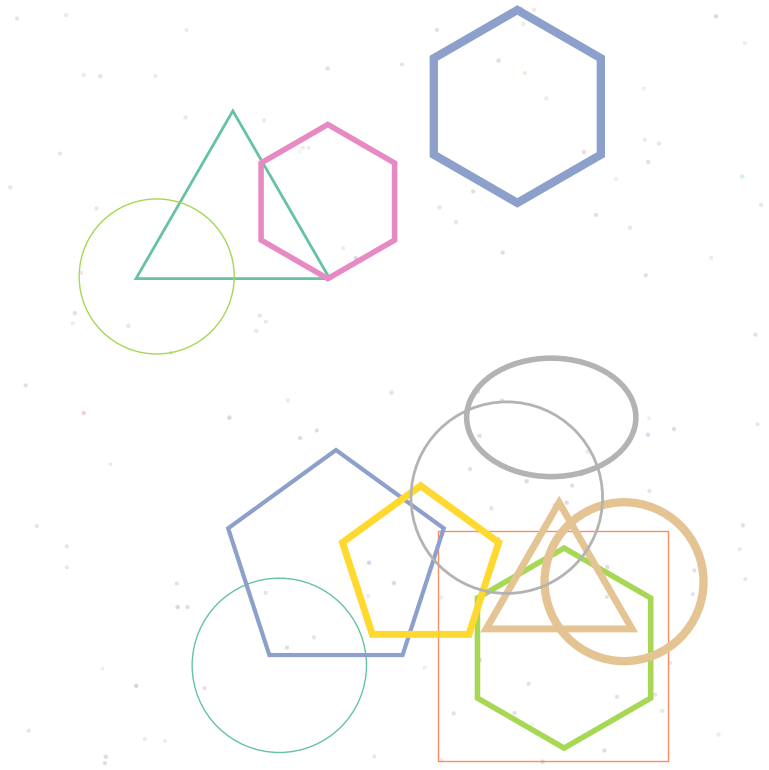[{"shape": "circle", "thickness": 0.5, "radius": 0.57, "center": [0.363, 0.136]}, {"shape": "triangle", "thickness": 1, "radius": 0.73, "center": [0.302, 0.711]}, {"shape": "square", "thickness": 0.5, "radius": 0.75, "center": [0.718, 0.16]}, {"shape": "hexagon", "thickness": 3, "radius": 0.63, "center": [0.672, 0.862]}, {"shape": "pentagon", "thickness": 1.5, "radius": 0.74, "center": [0.436, 0.268]}, {"shape": "hexagon", "thickness": 2, "radius": 0.5, "center": [0.426, 0.738]}, {"shape": "hexagon", "thickness": 2, "radius": 0.65, "center": [0.733, 0.158]}, {"shape": "circle", "thickness": 0.5, "radius": 0.5, "center": [0.203, 0.641]}, {"shape": "pentagon", "thickness": 2.5, "radius": 0.53, "center": [0.546, 0.262]}, {"shape": "circle", "thickness": 3, "radius": 0.52, "center": [0.81, 0.245]}, {"shape": "triangle", "thickness": 2.5, "radius": 0.55, "center": [0.726, 0.238]}, {"shape": "oval", "thickness": 2, "radius": 0.55, "center": [0.716, 0.458]}, {"shape": "circle", "thickness": 1, "radius": 0.62, "center": [0.658, 0.354]}]